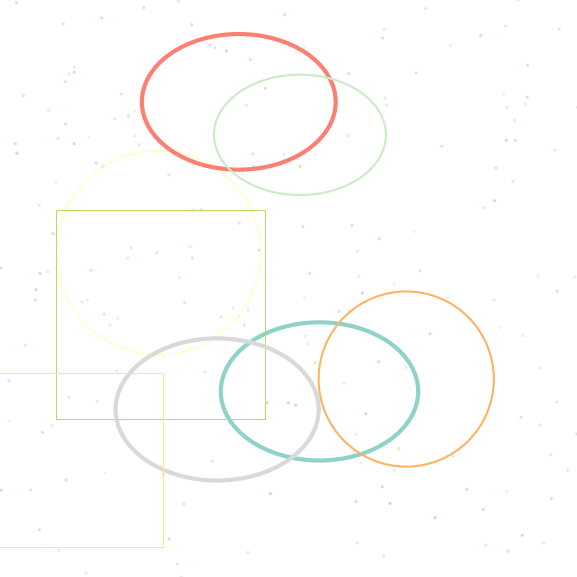[{"shape": "oval", "thickness": 2, "radius": 0.85, "center": [0.553, 0.321]}, {"shape": "circle", "thickness": 0.5, "radius": 0.88, "center": [0.275, 0.562]}, {"shape": "oval", "thickness": 2, "radius": 0.84, "center": [0.413, 0.823]}, {"shape": "circle", "thickness": 1, "radius": 0.76, "center": [0.703, 0.343]}, {"shape": "square", "thickness": 0.5, "radius": 0.9, "center": [0.278, 0.455]}, {"shape": "oval", "thickness": 2, "radius": 0.88, "center": [0.376, 0.29]}, {"shape": "oval", "thickness": 1, "radius": 0.74, "center": [0.519, 0.766]}, {"shape": "square", "thickness": 0.5, "radius": 0.76, "center": [0.131, 0.203]}]